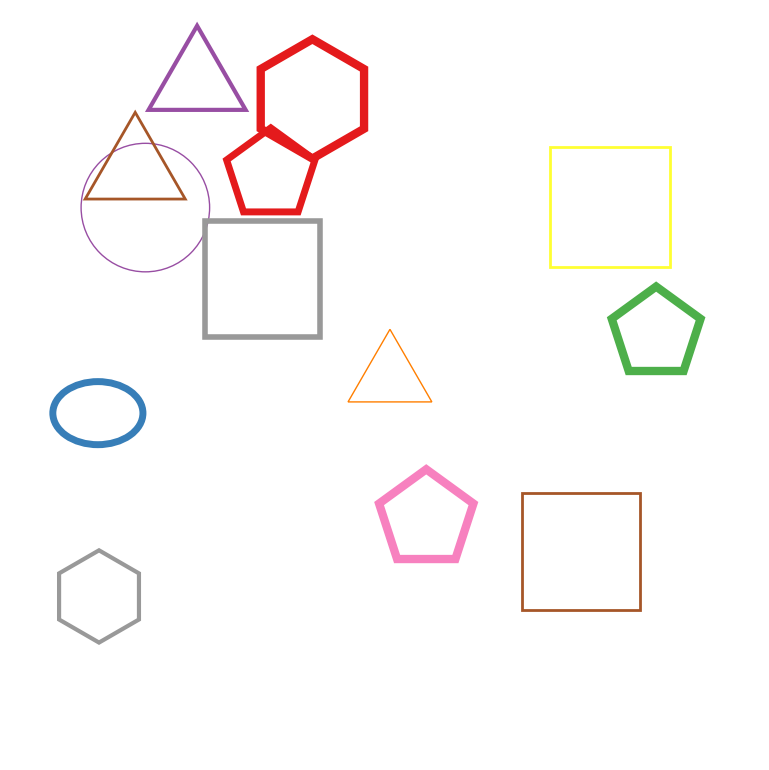[{"shape": "hexagon", "thickness": 3, "radius": 0.39, "center": [0.406, 0.872]}, {"shape": "pentagon", "thickness": 2.5, "radius": 0.3, "center": [0.352, 0.774]}, {"shape": "oval", "thickness": 2.5, "radius": 0.29, "center": [0.127, 0.463]}, {"shape": "pentagon", "thickness": 3, "radius": 0.3, "center": [0.852, 0.567]}, {"shape": "circle", "thickness": 0.5, "radius": 0.42, "center": [0.189, 0.73]}, {"shape": "triangle", "thickness": 1.5, "radius": 0.36, "center": [0.256, 0.894]}, {"shape": "triangle", "thickness": 0.5, "radius": 0.31, "center": [0.506, 0.509]}, {"shape": "square", "thickness": 1, "radius": 0.39, "center": [0.793, 0.732]}, {"shape": "triangle", "thickness": 1, "radius": 0.38, "center": [0.176, 0.779]}, {"shape": "square", "thickness": 1, "radius": 0.38, "center": [0.755, 0.284]}, {"shape": "pentagon", "thickness": 3, "radius": 0.32, "center": [0.554, 0.326]}, {"shape": "square", "thickness": 2, "radius": 0.38, "center": [0.341, 0.638]}, {"shape": "hexagon", "thickness": 1.5, "radius": 0.3, "center": [0.129, 0.225]}]